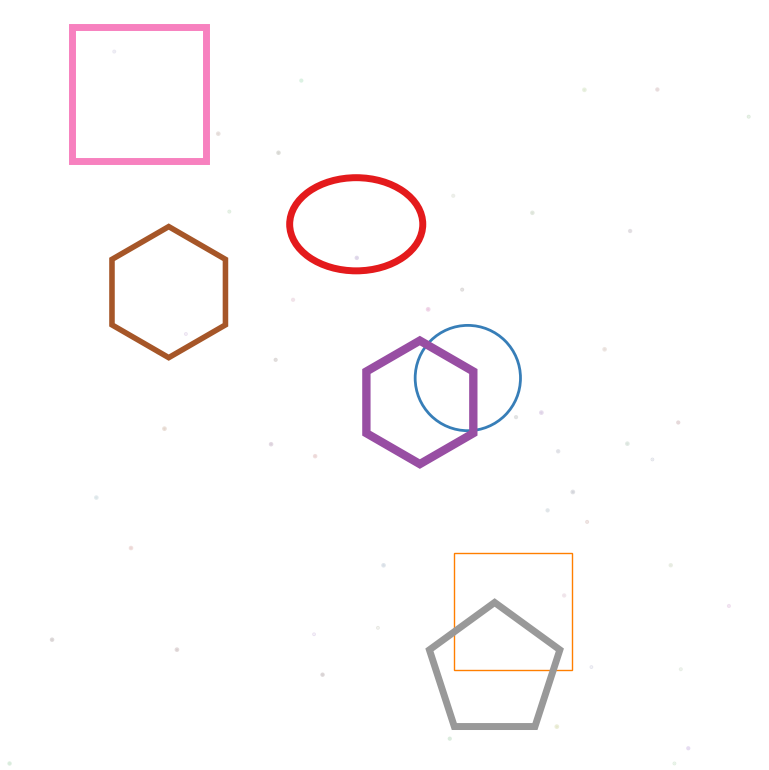[{"shape": "oval", "thickness": 2.5, "radius": 0.43, "center": [0.463, 0.709]}, {"shape": "circle", "thickness": 1, "radius": 0.34, "center": [0.608, 0.509]}, {"shape": "hexagon", "thickness": 3, "radius": 0.4, "center": [0.545, 0.477]}, {"shape": "square", "thickness": 0.5, "radius": 0.38, "center": [0.666, 0.206]}, {"shape": "hexagon", "thickness": 2, "radius": 0.43, "center": [0.219, 0.621]}, {"shape": "square", "thickness": 2.5, "radius": 0.43, "center": [0.18, 0.878]}, {"shape": "pentagon", "thickness": 2.5, "radius": 0.45, "center": [0.642, 0.129]}]